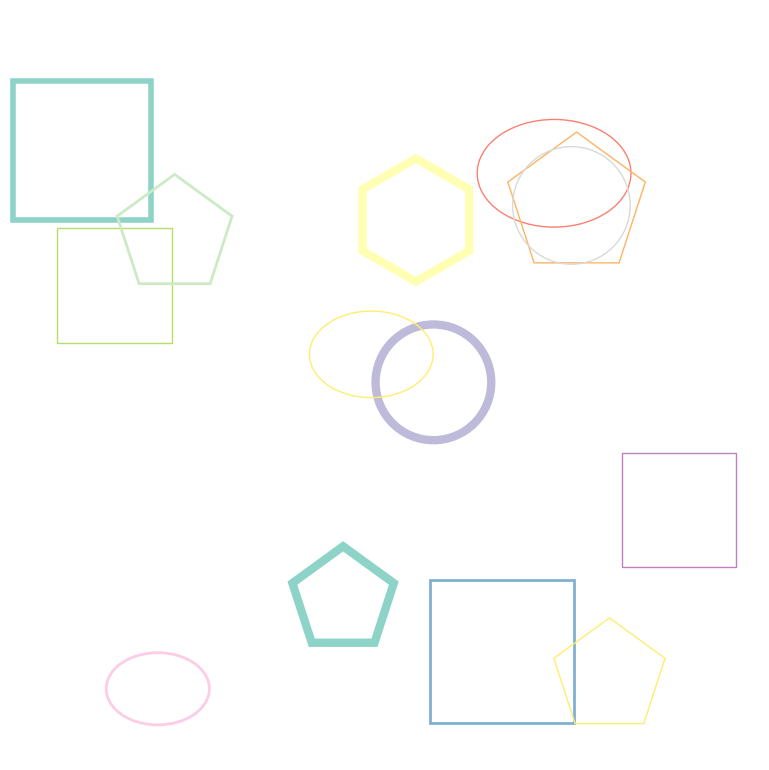[{"shape": "pentagon", "thickness": 3, "radius": 0.35, "center": [0.446, 0.221]}, {"shape": "square", "thickness": 2, "radius": 0.45, "center": [0.106, 0.805]}, {"shape": "hexagon", "thickness": 3, "radius": 0.4, "center": [0.54, 0.714]}, {"shape": "circle", "thickness": 3, "radius": 0.38, "center": [0.563, 0.503]}, {"shape": "oval", "thickness": 0.5, "radius": 0.5, "center": [0.72, 0.775]}, {"shape": "square", "thickness": 1, "radius": 0.47, "center": [0.652, 0.154]}, {"shape": "pentagon", "thickness": 0.5, "radius": 0.47, "center": [0.749, 0.735]}, {"shape": "square", "thickness": 0.5, "radius": 0.37, "center": [0.148, 0.629]}, {"shape": "oval", "thickness": 1, "radius": 0.33, "center": [0.205, 0.105]}, {"shape": "circle", "thickness": 0.5, "radius": 0.38, "center": [0.742, 0.733]}, {"shape": "square", "thickness": 0.5, "radius": 0.37, "center": [0.882, 0.338]}, {"shape": "pentagon", "thickness": 1, "radius": 0.39, "center": [0.227, 0.695]}, {"shape": "pentagon", "thickness": 0.5, "radius": 0.38, "center": [0.791, 0.122]}, {"shape": "oval", "thickness": 0.5, "radius": 0.4, "center": [0.482, 0.54]}]